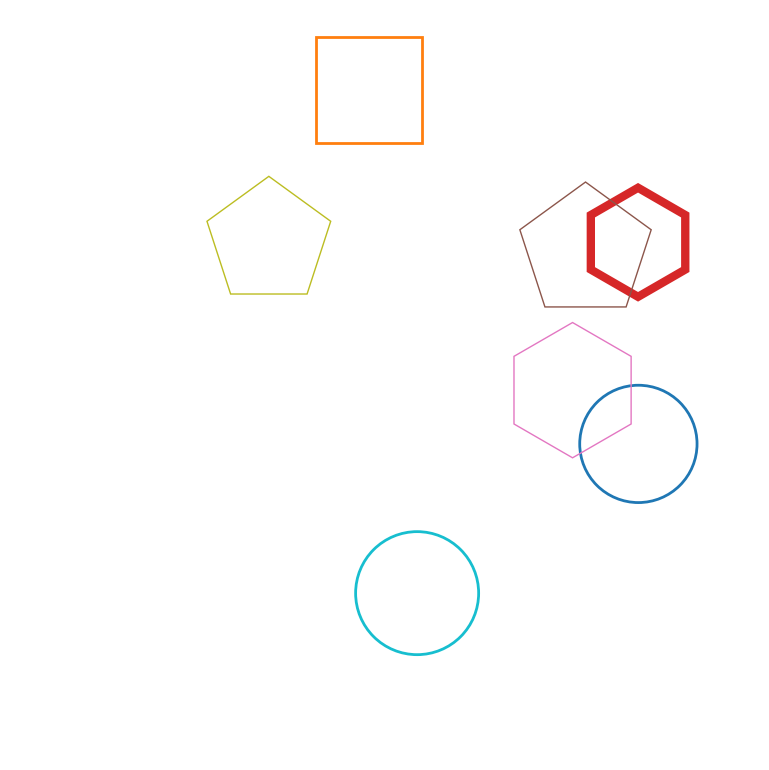[{"shape": "circle", "thickness": 1, "radius": 0.38, "center": [0.829, 0.423]}, {"shape": "square", "thickness": 1, "radius": 0.34, "center": [0.479, 0.883]}, {"shape": "hexagon", "thickness": 3, "radius": 0.35, "center": [0.829, 0.685]}, {"shape": "pentagon", "thickness": 0.5, "radius": 0.45, "center": [0.76, 0.674]}, {"shape": "hexagon", "thickness": 0.5, "radius": 0.44, "center": [0.744, 0.493]}, {"shape": "pentagon", "thickness": 0.5, "radius": 0.42, "center": [0.349, 0.687]}, {"shape": "circle", "thickness": 1, "radius": 0.4, "center": [0.542, 0.23]}]